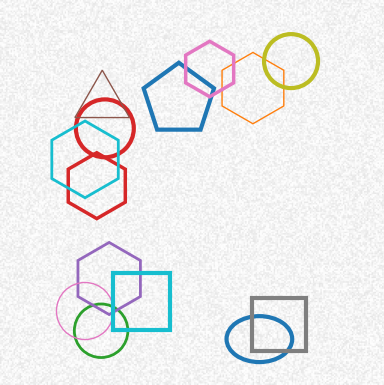[{"shape": "pentagon", "thickness": 3, "radius": 0.48, "center": [0.464, 0.741]}, {"shape": "oval", "thickness": 3, "radius": 0.43, "center": [0.674, 0.119]}, {"shape": "hexagon", "thickness": 1, "radius": 0.46, "center": [0.657, 0.771]}, {"shape": "circle", "thickness": 2, "radius": 0.35, "center": [0.263, 0.141]}, {"shape": "hexagon", "thickness": 2.5, "radius": 0.43, "center": [0.251, 0.518]}, {"shape": "circle", "thickness": 3, "radius": 0.38, "center": [0.272, 0.667]}, {"shape": "hexagon", "thickness": 2, "radius": 0.47, "center": [0.284, 0.277]}, {"shape": "triangle", "thickness": 1, "radius": 0.41, "center": [0.266, 0.736]}, {"shape": "hexagon", "thickness": 2.5, "radius": 0.36, "center": [0.545, 0.821]}, {"shape": "circle", "thickness": 1, "radius": 0.37, "center": [0.221, 0.192]}, {"shape": "square", "thickness": 3, "radius": 0.35, "center": [0.724, 0.157]}, {"shape": "circle", "thickness": 3, "radius": 0.35, "center": [0.756, 0.841]}, {"shape": "hexagon", "thickness": 2, "radius": 0.5, "center": [0.221, 0.586]}, {"shape": "square", "thickness": 3, "radius": 0.37, "center": [0.367, 0.217]}]